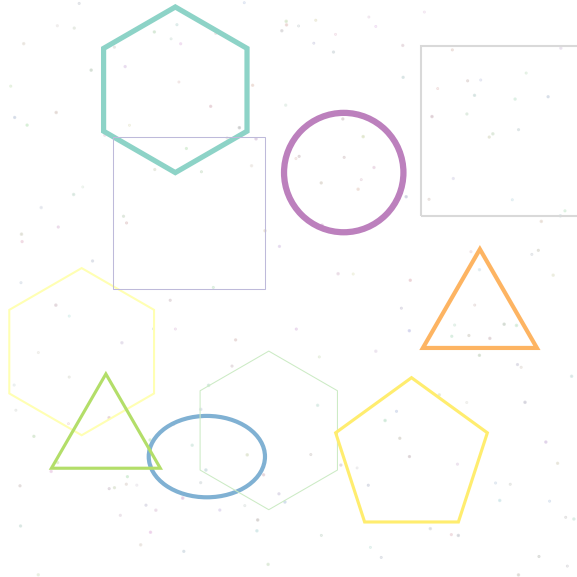[{"shape": "hexagon", "thickness": 2.5, "radius": 0.72, "center": [0.304, 0.844]}, {"shape": "hexagon", "thickness": 1, "radius": 0.72, "center": [0.141, 0.39]}, {"shape": "square", "thickness": 0.5, "radius": 0.66, "center": [0.327, 0.631]}, {"shape": "oval", "thickness": 2, "radius": 0.5, "center": [0.358, 0.208]}, {"shape": "triangle", "thickness": 2, "radius": 0.57, "center": [0.831, 0.454]}, {"shape": "triangle", "thickness": 1.5, "radius": 0.54, "center": [0.183, 0.243]}, {"shape": "square", "thickness": 1, "radius": 0.73, "center": [0.876, 0.772]}, {"shape": "circle", "thickness": 3, "radius": 0.52, "center": [0.595, 0.7]}, {"shape": "hexagon", "thickness": 0.5, "radius": 0.69, "center": [0.465, 0.254]}, {"shape": "pentagon", "thickness": 1.5, "radius": 0.69, "center": [0.713, 0.207]}]